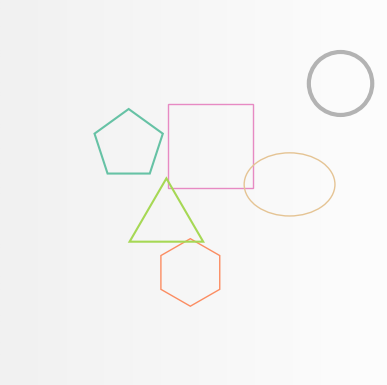[{"shape": "pentagon", "thickness": 1.5, "radius": 0.46, "center": [0.332, 0.624]}, {"shape": "hexagon", "thickness": 1, "radius": 0.44, "center": [0.491, 0.292]}, {"shape": "square", "thickness": 1, "radius": 0.55, "center": [0.543, 0.62]}, {"shape": "triangle", "thickness": 1.5, "radius": 0.55, "center": [0.429, 0.427]}, {"shape": "oval", "thickness": 1, "radius": 0.59, "center": [0.747, 0.521]}, {"shape": "circle", "thickness": 3, "radius": 0.41, "center": [0.879, 0.783]}]